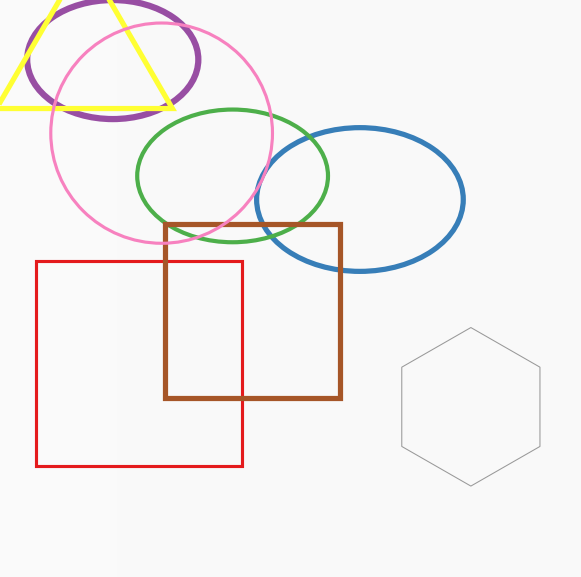[{"shape": "square", "thickness": 1.5, "radius": 0.88, "center": [0.24, 0.369]}, {"shape": "oval", "thickness": 2.5, "radius": 0.89, "center": [0.619, 0.654]}, {"shape": "oval", "thickness": 2, "radius": 0.82, "center": [0.4, 0.695]}, {"shape": "oval", "thickness": 3, "radius": 0.74, "center": [0.194, 0.896]}, {"shape": "triangle", "thickness": 2.5, "radius": 0.87, "center": [0.145, 0.899]}, {"shape": "square", "thickness": 2.5, "radius": 0.75, "center": [0.434, 0.46]}, {"shape": "circle", "thickness": 1.5, "radius": 0.95, "center": [0.278, 0.769]}, {"shape": "hexagon", "thickness": 0.5, "radius": 0.69, "center": [0.81, 0.295]}]